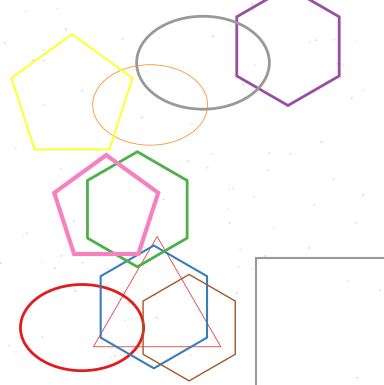[{"shape": "triangle", "thickness": 0.5, "radius": 0.95, "center": [0.408, 0.195]}, {"shape": "oval", "thickness": 2, "radius": 0.8, "center": [0.213, 0.149]}, {"shape": "hexagon", "thickness": 1.5, "radius": 0.8, "center": [0.4, 0.203]}, {"shape": "hexagon", "thickness": 2, "radius": 0.75, "center": [0.357, 0.456]}, {"shape": "hexagon", "thickness": 2, "radius": 0.77, "center": [0.748, 0.88]}, {"shape": "oval", "thickness": 0.5, "radius": 0.75, "center": [0.39, 0.727]}, {"shape": "pentagon", "thickness": 1.5, "radius": 0.83, "center": [0.187, 0.746]}, {"shape": "hexagon", "thickness": 1, "radius": 0.69, "center": [0.491, 0.149]}, {"shape": "pentagon", "thickness": 3, "radius": 0.71, "center": [0.276, 0.455]}, {"shape": "square", "thickness": 1.5, "radius": 0.95, "center": [0.855, 0.139]}, {"shape": "oval", "thickness": 2, "radius": 0.86, "center": [0.527, 0.837]}]